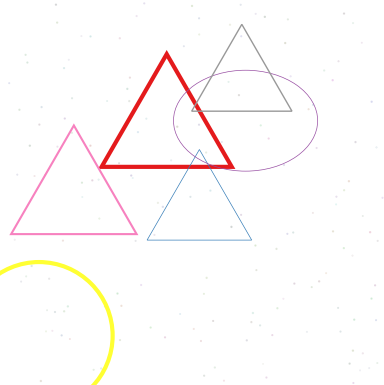[{"shape": "triangle", "thickness": 3, "radius": 0.98, "center": [0.433, 0.664]}, {"shape": "triangle", "thickness": 0.5, "radius": 0.78, "center": [0.518, 0.455]}, {"shape": "oval", "thickness": 0.5, "radius": 0.94, "center": [0.638, 0.687]}, {"shape": "circle", "thickness": 3, "radius": 0.96, "center": [0.101, 0.128]}, {"shape": "triangle", "thickness": 1.5, "radius": 0.94, "center": [0.192, 0.486]}, {"shape": "triangle", "thickness": 1, "radius": 0.75, "center": [0.628, 0.786]}]